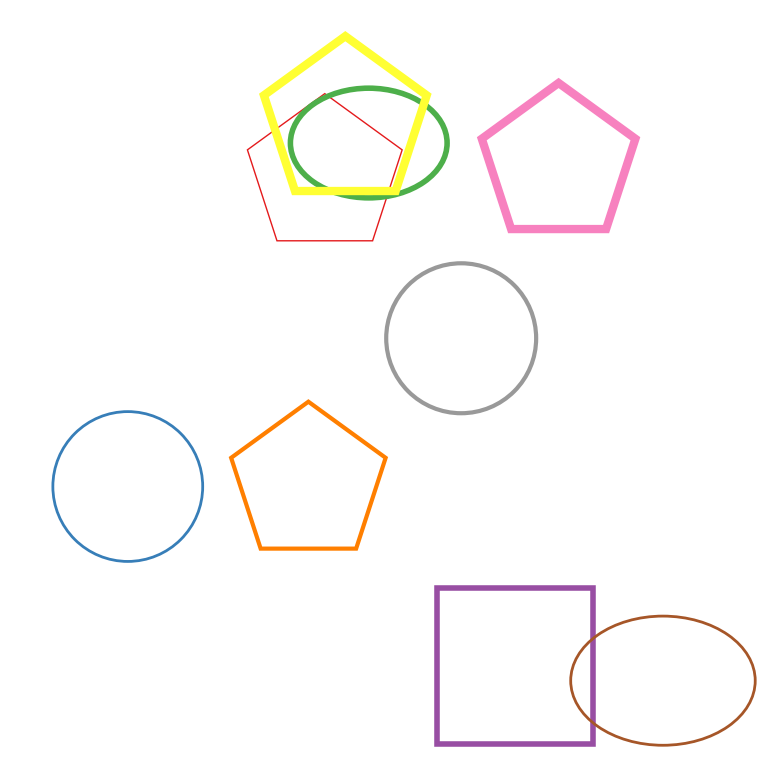[{"shape": "pentagon", "thickness": 0.5, "radius": 0.53, "center": [0.422, 0.773]}, {"shape": "circle", "thickness": 1, "radius": 0.49, "center": [0.166, 0.368]}, {"shape": "oval", "thickness": 2, "radius": 0.51, "center": [0.479, 0.814]}, {"shape": "square", "thickness": 2, "radius": 0.51, "center": [0.669, 0.136]}, {"shape": "pentagon", "thickness": 1.5, "radius": 0.53, "center": [0.401, 0.373]}, {"shape": "pentagon", "thickness": 3, "radius": 0.56, "center": [0.448, 0.842]}, {"shape": "oval", "thickness": 1, "radius": 0.6, "center": [0.861, 0.116]}, {"shape": "pentagon", "thickness": 3, "radius": 0.52, "center": [0.725, 0.787]}, {"shape": "circle", "thickness": 1.5, "radius": 0.49, "center": [0.599, 0.561]}]